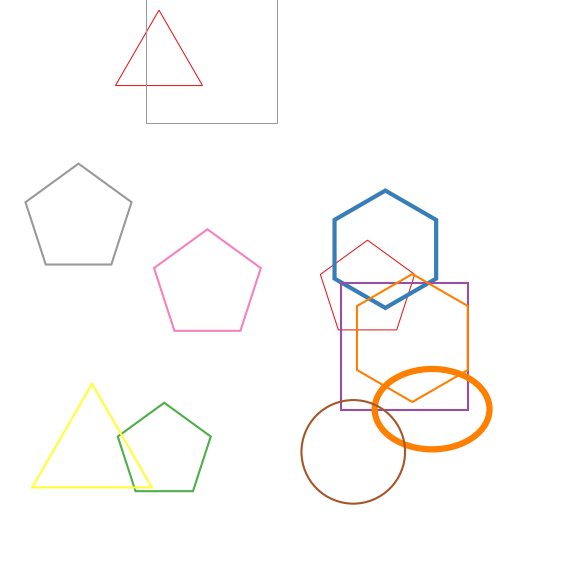[{"shape": "pentagon", "thickness": 0.5, "radius": 0.43, "center": [0.636, 0.497]}, {"shape": "triangle", "thickness": 0.5, "radius": 0.44, "center": [0.275, 0.895]}, {"shape": "hexagon", "thickness": 2, "radius": 0.51, "center": [0.667, 0.568]}, {"shape": "pentagon", "thickness": 1, "radius": 0.42, "center": [0.284, 0.217]}, {"shape": "square", "thickness": 1, "radius": 0.55, "center": [0.7, 0.4]}, {"shape": "hexagon", "thickness": 1, "radius": 0.55, "center": [0.714, 0.414]}, {"shape": "oval", "thickness": 3, "radius": 0.5, "center": [0.748, 0.291]}, {"shape": "triangle", "thickness": 1, "radius": 0.6, "center": [0.159, 0.215]}, {"shape": "circle", "thickness": 1, "radius": 0.45, "center": [0.612, 0.217]}, {"shape": "pentagon", "thickness": 1, "radius": 0.49, "center": [0.359, 0.505]}, {"shape": "pentagon", "thickness": 1, "radius": 0.48, "center": [0.136, 0.619]}, {"shape": "square", "thickness": 0.5, "radius": 0.57, "center": [0.366, 0.899]}]